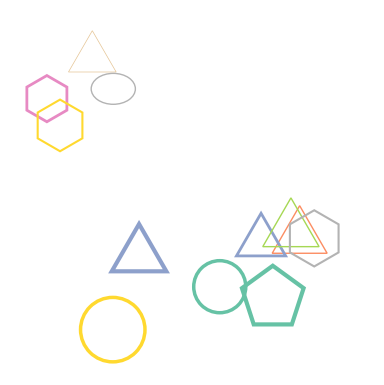[{"shape": "circle", "thickness": 2.5, "radius": 0.34, "center": [0.571, 0.255]}, {"shape": "pentagon", "thickness": 3, "radius": 0.42, "center": [0.709, 0.226]}, {"shape": "triangle", "thickness": 1, "radius": 0.41, "center": [0.778, 0.383]}, {"shape": "triangle", "thickness": 3, "radius": 0.41, "center": [0.361, 0.336]}, {"shape": "triangle", "thickness": 2, "radius": 0.37, "center": [0.678, 0.372]}, {"shape": "hexagon", "thickness": 2, "radius": 0.3, "center": [0.122, 0.744]}, {"shape": "triangle", "thickness": 1, "radius": 0.42, "center": [0.756, 0.402]}, {"shape": "hexagon", "thickness": 1.5, "radius": 0.34, "center": [0.156, 0.674]}, {"shape": "circle", "thickness": 2.5, "radius": 0.42, "center": [0.293, 0.144]}, {"shape": "triangle", "thickness": 0.5, "radius": 0.36, "center": [0.24, 0.849]}, {"shape": "hexagon", "thickness": 1.5, "radius": 0.36, "center": [0.816, 0.381]}, {"shape": "oval", "thickness": 1, "radius": 0.29, "center": [0.294, 0.769]}]